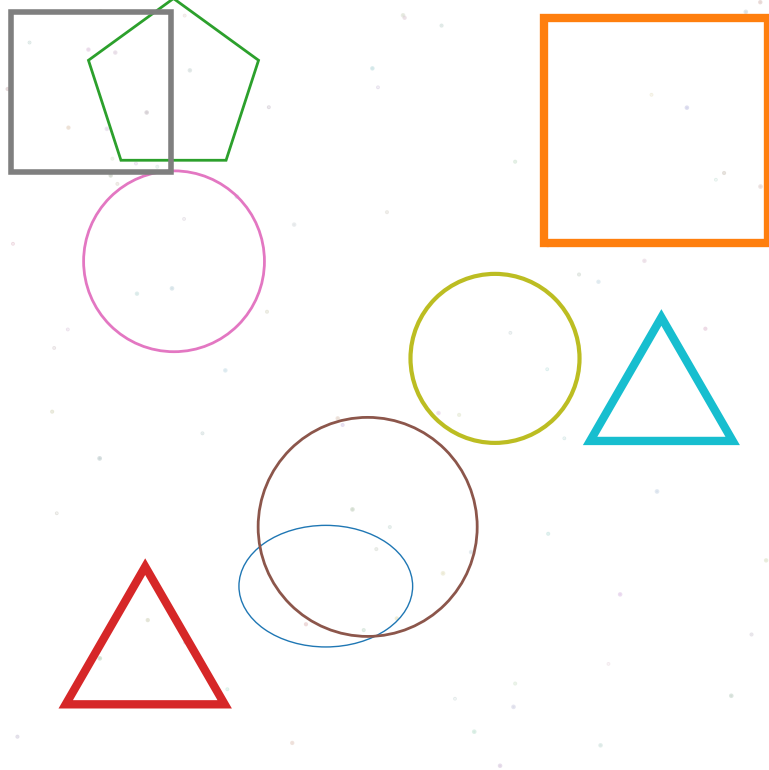[{"shape": "oval", "thickness": 0.5, "radius": 0.56, "center": [0.423, 0.239]}, {"shape": "square", "thickness": 3, "radius": 0.73, "center": [0.852, 0.83]}, {"shape": "pentagon", "thickness": 1, "radius": 0.58, "center": [0.225, 0.886]}, {"shape": "triangle", "thickness": 3, "radius": 0.6, "center": [0.189, 0.145]}, {"shape": "circle", "thickness": 1, "radius": 0.71, "center": [0.477, 0.316]}, {"shape": "circle", "thickness": 1, "radius": 0.59, "center": [0.226, 0.661]}, {"shape": "square", "thickness": 2, "radius": 0.52, "center": [0.119, 0.88]}, {"shape": "circle", "thickness": 1.5, "radius": 0.55, "center": [0.643, 0.535]}, {"shape": "triangle", "thickness": 3, "radius": 0.53, "center": [0.859, 0.481]}]